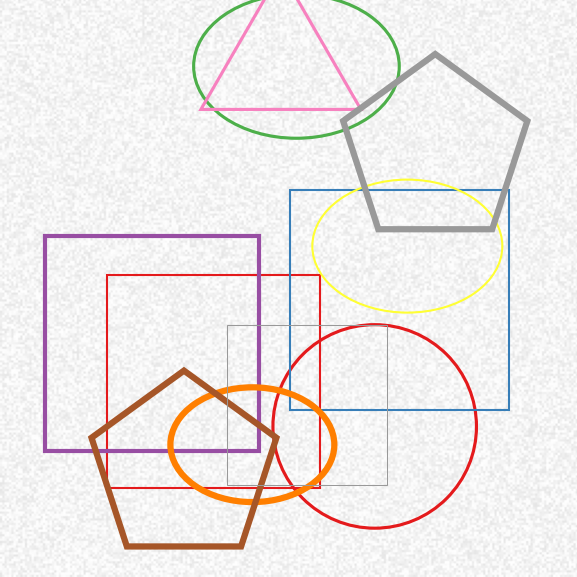[{"shape": "square", "thickness": 1, "radius": 0.92, "center": [0.369, 0.339]}, {"shape": "circle", "thickness": 1.5, "radius": 0.88, "center": [0.649, 0.261]}, {"shape": "square", "thickness": 1, "radius": 0.95, "center": [0.692, 0.479]}, {"shape": "oval", "thickness": 1.5, "radius": 0.89, "center": [0.513, 0.884]}, {"shape": "square", "thickness": 2, "radius": 0.93, "center": [0.263, 0.405]}, {"shape": "oval", "thickness": 3, "radius": 0.71, "center": [0.437, 0.229]}, {"shape": "oval", "thickness": 1, "radius": 0.82, "center": [0.705, 0.573]}, {"shape": "pentagon", "thickness": 3, "radius": 0.84, "center": [0.319, 0.189]}, {"shape": "triangle", "thickness": 1.5, "radius": 0.8, "center": [0.486, 0.89]}, {"shape": "square", "thickness": 0.5, "radius": 0.69, "center": [0.532, 0.298]}, {"shape": "pentagon", "thickness": 3, "radius": 0.84, "center": [0.754, 0.738]}]